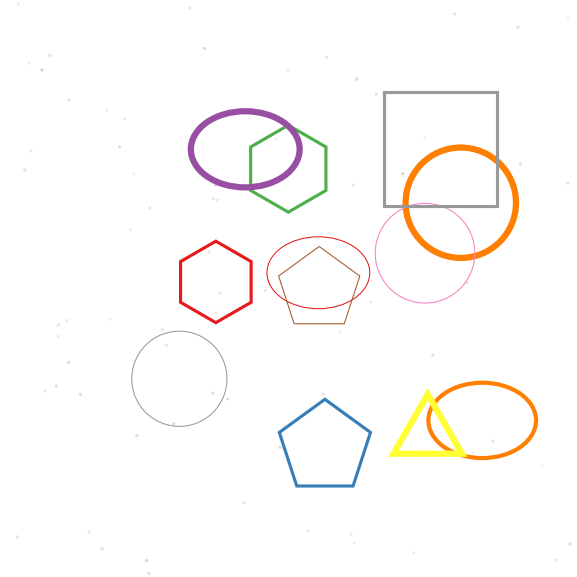[{"shape": "oval", "thickness": 0.5, "radius": 0.44, "center": [0.551, 0.527]}, {"shape": "hexagon", "thickness": 1.5, "radius": 0.35, "center": [0.374, 0.511]}, {"shape": "pentagon", "thickness": 1.5, "radius": 0.41, "center": [0.563, 0.225]}, {"shape": "hexagon", "thickness": 1.5, "radius": 0.38, "center": [0.499, 0.707]}, {"shape": "oval", "thickness": 3, "radius": 0.47, "center": [0.425, 0.741]}, {"shape": "oval", "thickness": 2, "radius": 0.47, "center": [0.835, 0.271]}, {"shape": "circle", "thickness": 3, "radius": 0.48, "center": [0.798, 0.648]}, {"shape": "triangle", "thickness": 3, "radius": 0.34, "center": [0.741, 0.248]}, {"shape": "pentagon", "thickness": 0.5, "radius": 0.37, "center": [0.553, 0.498]}, {"shape": "circle", "thickness": 0.5, "radius": 0.43, "center": [0.736, 0.561]}, {"shape": "circle", "thickness": 0.5, "radius": 0.41, "center": [0.311, 0.343]}, {"shape": "square", "thickness": 1.5, "radius": 0.49, "center": [0.763, 0.741]}]